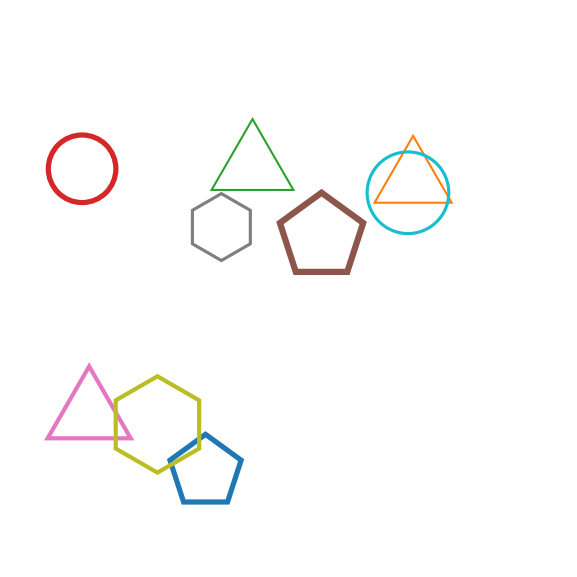[{"shape": "pentagon", "thickness": 2.5, "radius": 0.32, "center": [0.356, 0.182]}, {"shape": "triangle", "thickness": 1, "radius": 0.39, "center": [0.715, 0.687]}, {"shape": "triangle", "thickness": 1, "radius": 0.41, "center": [0.437, 0.711]}, {"shape": "circle", "thickness": 2.5, "radius": 0.29, "center": [0.142, 0.707]}, {"shape": "pentagon", "thickness": 3, "radius": 0.38, "center": [0.557, 0.59]}, {"shape": "triangle", "thickness": 2, "radius": 0.42, "center": [0.154, 0.282]}, {"shape": "hexagon", "thickness": 1.5, "radius": 0.29, "center": [0.383, 0.606]}, {"shape": "hexagon", "thickness": 2, "radius": 0.42, "center": [0.273, 0.264]}, {"shape": "circle", "thickness": 1.5, "radius": 0.35, "center": [0.706, 0.665]}]